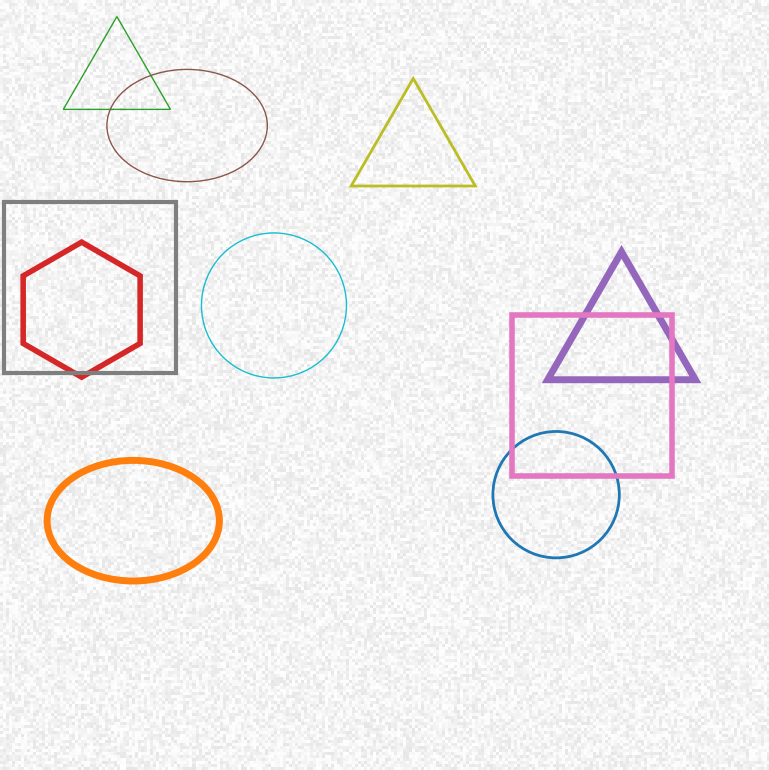[{"shape": "circle", "thickness": 1, "radius": 0.41, "center": [0.722, 0.358]}, {"shape": "oval", "thickness": 2.5, "radius": 0.56, "center": [0.173, 0.324]}, {"shape": "triangle", "thickness": 0.5, "radius": 0.4, "center": [0.152, 0.898]}, {"shape": "hexagon", "thickness": 2, "radius": 0.44, "center": [0.106, 0.598]}, {"shape": "triangle", "thickness": 2.5, "radius": 0.55, "center": [0.807, 0.562]}, {"shape": "oval", "thickness": 0.5, "radius": 0.52, "center": [0.243, 0.837]}, {"shape": "square", "thickness": 2, "radius": 0.52, "center": [0.769, 0.487]}, {"shape": "square", "thickness": 1.5, "radius": 0.56, "center": [0.117, 0.626]}, {"shape": "triangle", "thickness": 1, "radius": 0.47, "center": [0.537, 0.805]}, {"shape": "circle", "thickness": 0.5, "radius": 0.47, "center": [0.356, 0.603]}]